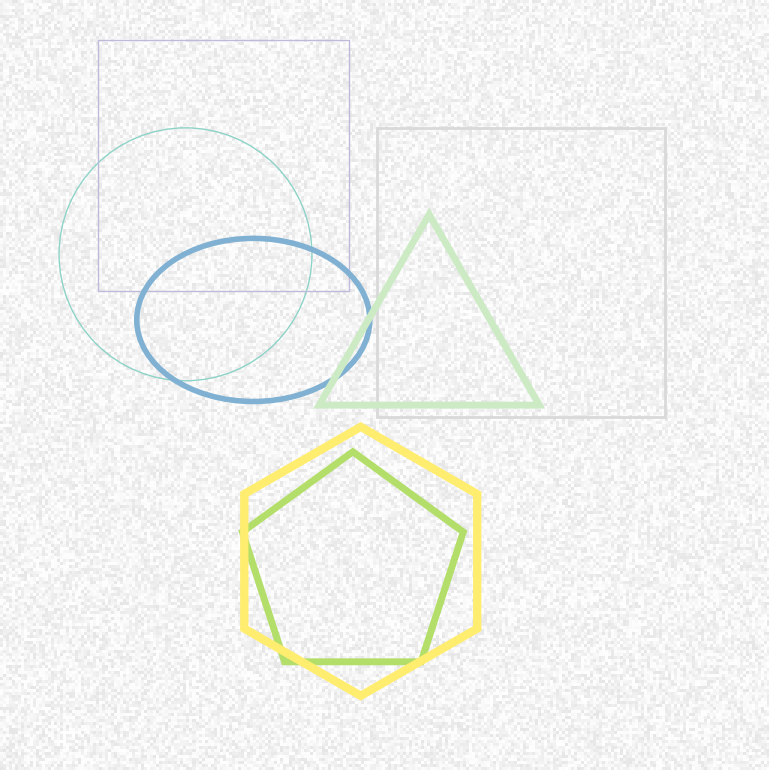[{"shape": "circle", "thickness": 0.5, "radius": 0.82, "center": [0.241, 0.67]}, {"shape": "square", "thickness": 0.5, "radius": 0.81, "center": [0.29, 0.785]}, {"shape": "oval", "thickness": 2, "radius": 0.76, "center": [0.329, 0.585]}, {"shape": "pentagon", "thickness": 2.5, "radius": 0.75, "center": [0.458, 0.263]}, {"shape": "square", "thickness": 1, "radius": 0.94, "center": [0.677, 0.646]}, {"shape": "triangle", "thickness": 2.5, "radius": 0.83, "center": [0.557, 0.556]}, {"shape": "hexagon", "thickness": 3, "radius": 0.87, "center": [0.469, 0.271]}]